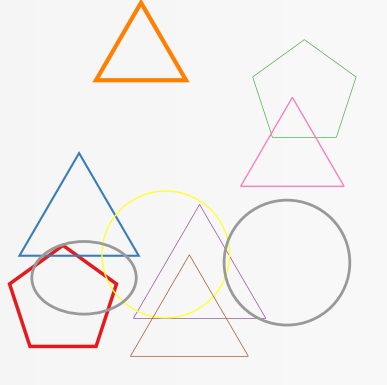[{"shape": "pentagon", "thickness": 2.5, "radius": 0.73, "center": [0.163, 0.218]}, {"shape": "triangle", "thickness": 1.5, "radius": 0.89, "center": [0.204, 0.425]}, {"shape": "pentagon", "thickness": 0.5, "radius": 0.7, "center": [0.786, 0.757]}, {"shape": "triangle", "thickness": 0.5, "radius": 0.99, "center": [0.515, 0.272]}, {"shape": "triangle", "thickness": 3, "radius": 0.67, "center": [0.364, 0.859]}, {"shape": "circle", "thickness": 1, "radius": 0.82, "center": [0.428, 0.339]}, {"shape": "triangle", "thickness": 0.5, "radius": 0.88, "center": [0.489, 0.162]}, {"shape": "triangle", "thickness": 1, "radius": 0.77, "center": [0.755, 0.593]}, {"shape": "oval", "thickness": 2, "radius": 0.67, "center": [0.217, 0.278]}, {"shape": "circle", "thickness": 2, "radius": 0.81, "center": [0.741, 0.318]}]